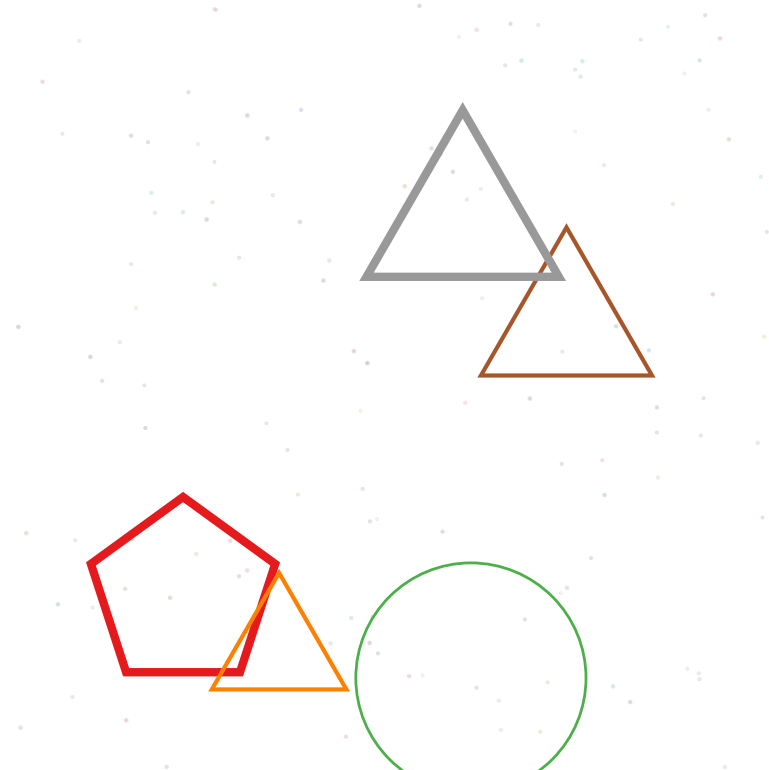[{"shape": "pentagon", "thickness": 3, "radius": 0.63, "center": [0.238, 0.229]}, {"shape": "circle", "thickness": 1, "radius": 0.75, "center": [0.612, 0.119]}, {"shape": "triangle", "thickness": 1.5, "radius": 0.5, "center": [0.362, 0.155]}, {"shape": "triangle", "thickness": 1.5, "radius": 0.64, "center": [0.736, 0.576]}, {"shape": "triangle", "thickness": 3, "radius": 0.72, "center": [0.601, 0.713]}]